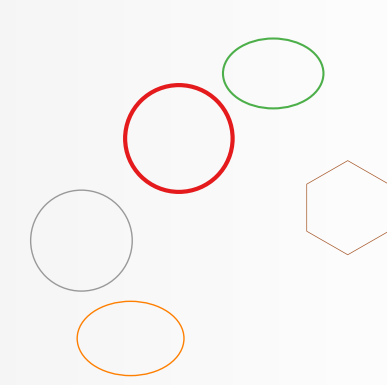[{"shape": "circle", "thickness": 3, "radius": 0.69, "center": [0.462, 0.64]}, {"shape": "oval", "thickness": 1.5, "radius": 0.65, "center": [0.705, 0.809]}, {"shape": "oval", "thickness": 1, "radius": 0.69, "center": [0.337, 0.121]}, {"shape": "hexagon", "thickness": 0.5, "radius": 0.61, "center": [0.897, 0.461]}, {"shape": "circle", "thickness": 1, "radius": 0.66, "center": [0.21, 0.375]}]